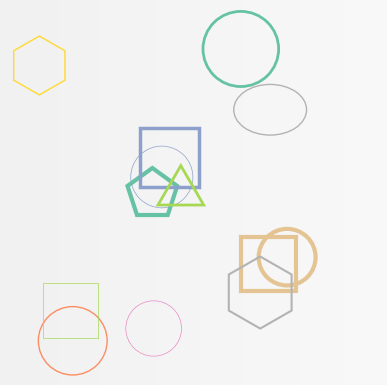[{"shape": "pentagon", "thickness": 3, "radius": 0.34, "center": [0.393, 0.496]}, {"shape": "circle", "thickness": 2, "radius": 0.49, "center": [0.621, 0.873]}, {"shape": "circle", "thickness": 1, "radius": 0.44, "center": [0.188, 0.115]}, {"shape": "square", "thickness": 2.5, "radius": 0.38, "center": [0.437, 0.591]}, {"shape": "circle", "thickness": 0.5, "radius": 0.4, "center": [0.418, 0.54]}, {"shape": "circle", "thickness": 0.5, "radius": 0.36, "center": [0.397, 0.147]}, {"shape": "square", "thickness": 0.5, "radius": 0.36, "center": [0.182, 0.194]}, {"shape": "triangle", "thickness": 2, "radius": 0.34, "center": [0.467, 0.502]}, {"shape": "hexagon", "thickness": 1, "radius": 0.38, "center": [0.101, 0.83]}, {"shape": "circle", "thickness": 3, "radius": 0.37, "center": [0.741, 0.332]}, {"shape": "square", "thickness": 3, "radius": 0.35, "center": [0.693, 0.314]}, {"shape": "hexagon", "thickness": 1.5, "radius": 0.47, "center": [0.671, 0.24]}, {"shape": "oval", "thickness": 1, "radius": 0.47, "center": [0.697, 0.715]}]